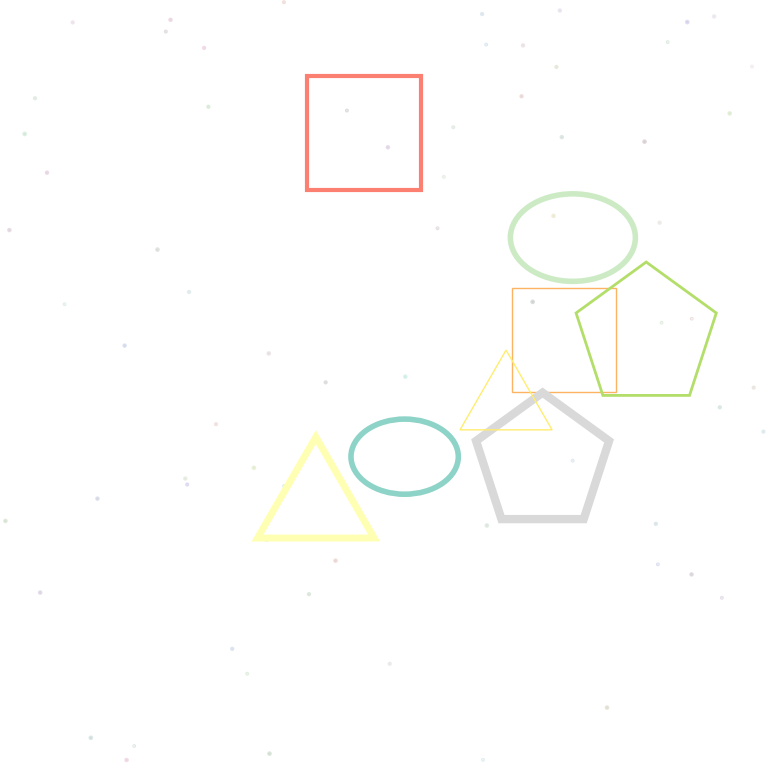[{"shape": "oval", "thickness": 2, "radius": 0.35, "center": [0.526, 0.407]}, {"shape": "triangle", "thickness": 2.5, "radius": 0.44, "center": [0.41, 0.345]}, {"shape": "square", "thickness": 1.5, "radius": 0.37, "center": [0.473, 0.827]}, {"shape": "square", "thickness": 0.5, "radius": 0.34, "center": [0.733, 0.559]}, {"shape": "pentagon", "thickness": 1, "radius": 0.48, "center": [0.839, 0.564]}, {"shape": "pentagon", "thickness": 3, "radius": 0.45, "center": [0.705, 0.399]}, {"shape": "oval", "thickness": 2, "radius": 0.41, "center": [0.744, 0.691]}, {"shape": "triangle", "thickness": 0.5, "radius": 0.35, "center": [0.657, 0.476]}]